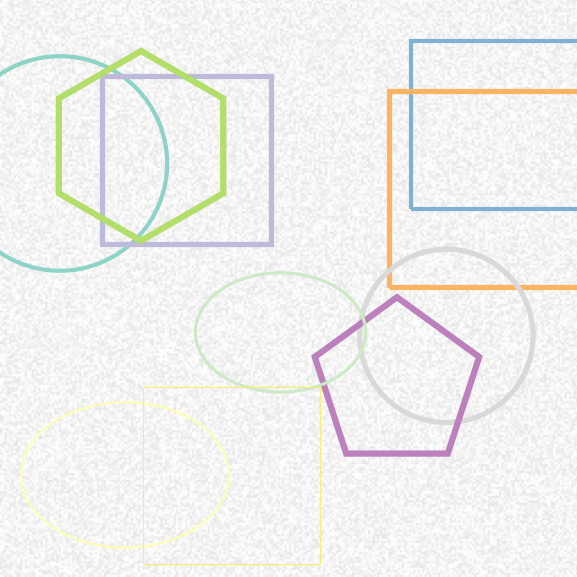[{"shape": "circle", "thickness": 2, "radius": 0.93, "center": [0.104, 0.716]}, {"shape": "oval", "thickness": 1, "radius": 0.9, "center": [0.217, 0.177]}, {"shape": "square", "thickness": 2.5, "radius": 0.73, "center": [0.323, 0.722]}, {"shape": "square", "thickness": 2, "radius": 0.73, "center": [0.858, 0.783]}, {"shape": "square", "thickness": 2.5, "radius": 0.85, "center": [0.844, 0.671]}, {"shape": "hexagon", "thickness": 3, "radius": 0.82, "center": [0.244, 0.747]}, {"shape": "circle", "thickness": 2.5, "radius": 0.75, "center": [0.773, 0.418]}, {"shape": "pentagon", "thickness": 3, "radius": 0.75, "center": [0.687, 0.335]}, {"shape": "oval", "thickness": 1.5, "radius": 0.74, "center": [0.486, 0.423]}, {"shape": "square", "thickness": 0.5, "radius": 0.77, "center": [0.401, 0.176]}]